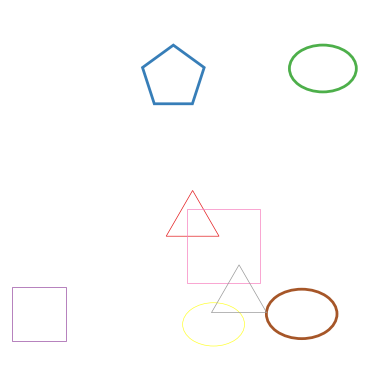[{"shape": "triangle", "thickness": 0.5, "radius": 0.4, "center": [0.5, 0.426]}, {"shape": "pentagon", "thickness": 2, "radius": 0.42, "center": [0.45, 0.799]}, {"shape": "oval", "thickness": 2, "radius": 0.43, "center": [0.839, 0.822]}, {"shape": "square", "thickness": 0.5, "radius": 0.35, "center": [0.101, 0.184]}, {"shape": "oval", "thickness": 0.5, "radius": 0.4, "center": [0.555, 0.157]}, {"shape": "oval", "thickness": 2, "radius": 0.46, "center": [0.784, 0.185]}, {"shape": "square", "thickness": 0.5, "radius": 0.48, "center": [0.58, 0.361]}, {"shape": "triangle", "thickness": 0.5, "radius": 0.41, "center": [0.621, 0.229]}]